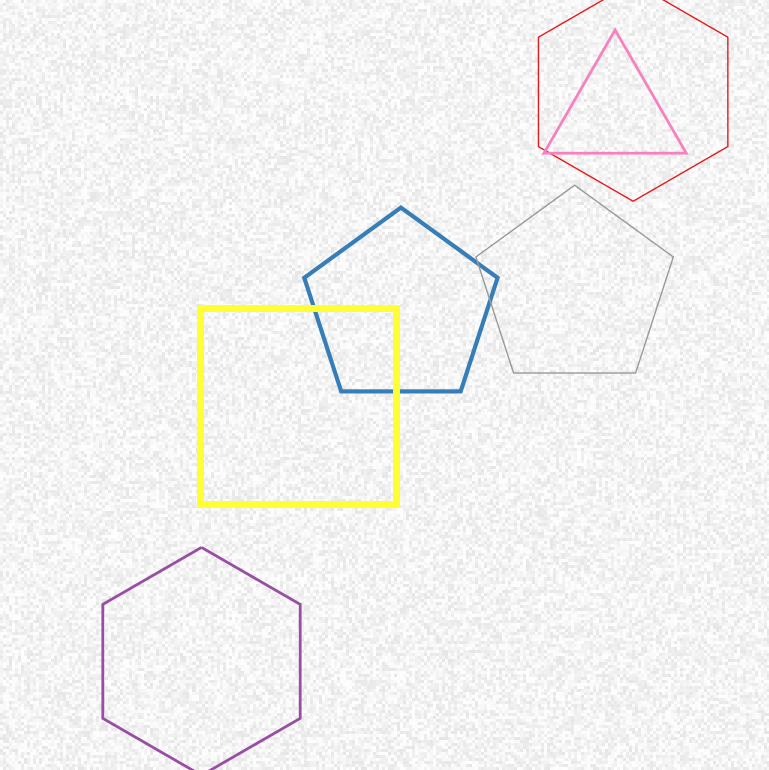[{"shape": "hexagon", "thickness": 0.5, "radius": 0.71, "center": [0.822, 0.881]}, {"shape": "pentagon", "thickness": 1.5, "radius": 0.66, "center": [0.521, 0.598]}, {"shape": "hexagon", "thickness": 1, "radius": 0.74, "center": [0.262, 0.141]}, {"shape": "square", "thickness": 2.5, "radius": 0.64, "center": [0.387, 0.472]}, {"shape": "triangle", "thickness": 1, "radius": 0.53, "center": [0.799, 0.854]}, {"shape": "pentagon", "thickness": 0.5, "radius": 0.67, "center": [0.746, 0.625]}]